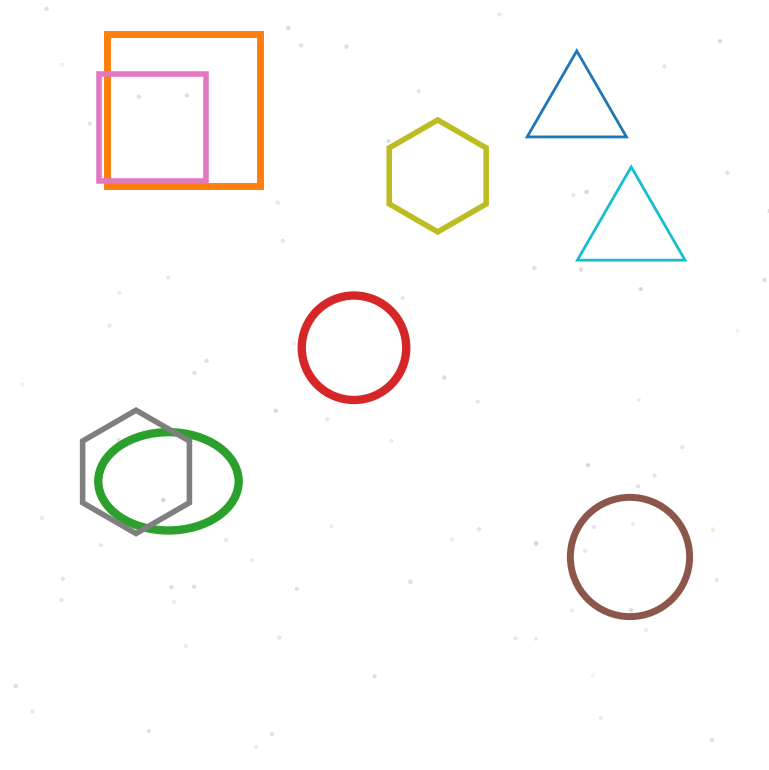[{"shape": "triangle", "thickness": 1, "radius": 0.37, "center": [0.749, 0.859]}, {"shape": "square", "thickness": 2.5, "radius": 0.5, "center": [0.238, 0.857]}, {"shape": "oval", "thickness": 3, "radius": 0.46, "center": [0.219, 0.375]}, {"shape": "circle", "thickness": 3, "radius": 0.34, "center": [0.46, 0.548]}, {"shape": "circle", "thickness": 2.5, "radius": 0.39, "center": [0.818, 0.277]}, {"shape": "square", "thickness": 2, "radius": 0.35, "center": [0.198, 0.835]}, {"shape": "hexagon", "thickness": 2, "radius": 0.4, "center": [0.177, 0.387]}, {"shape": "hexagon", "thickness": 2, "radius": 0.36, "center": [0.568, 0.772]}, {"shape": "triangle", "thickness": 1, "radius": 0.4, "center": [0.82, 0.702]}]